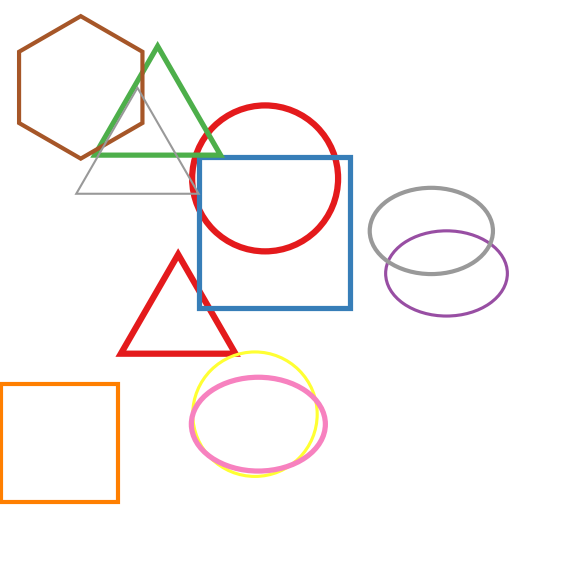[{"shape": "triangle", "thickness": 3, "radius": 0.57, "center": [0.308, 0.444]}, {"shape": "circle", "thickness": 3, "radius": 0.63, "center": [0.459, 0.69]}, {"shape": "square", "thickness": 2.5, "radius": 0.65, "center": [0.475, 0.596]}, {"shape": "triangle", "thickness": 2.5, "radius": 0.63, "center": [0.273, 0.793]}, {"shape": "oval", "thickness": 1.5, "radius": 0.53, "center": [0.773, 0.526]}, {"shape": "square", "thickness": 2, "radius": 0.51, "center": [0.103, 0.232]}, {"shape": "circle", "thickness": 1.5, "radius": 0.54, "center": [0.441, 0.282]}, {"shape": "hexagon", "thickness": 2, "radius": 0.62, "center": [0.14, 0.848]}, {"shape": "oval", "thickness": 2.5, "radius": 0.58, "center": [0.447, 0.265]}, {"shape": "oval", "thickness": 2, "radius": 0.53, "center": [0.747, 0.599]}, {"shape": "triangle", "thickness": 1, "radius": 0.61, "center": [0.238, 0.725]}]